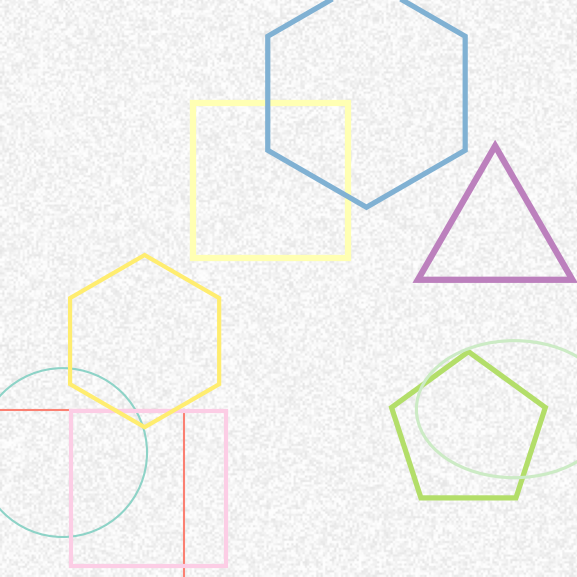[{"shape": "circle", "thickness": 1, "radius": 0.73, "center": [0.108, 0.215]}, {"shape": "square", "thickness": 3, "radius": 0.67, "center": [0.468, 0.687]}, {"shape": "square", "thickness": 1, "radius": 0.82, "center": [0.154, 0.126]}, {"shape": "hexagon", "thickness": 2.5, "radius": 0.99, "center": [0.635, 0.838]}, {"shape": "pentagon", "thickness": 2.5, "radius": 0.7, "center": [0.811, 0.25]}, {"shape": "square", "thickness": 2, "radius": 0.67, "center": [0.257, 0.154]}, {"shape": "triangle", "thickness": 3, "radius": 0.77, "center": [0.857, 0.592]}, {"shape": "oval", "thickness": 1.5, "radius": 0.85, "center": [0.891, 0.291]}, {"shape": "hexagon", "thickness": 2, "radius": 0.75, "center": [0.25, 0.408]}]